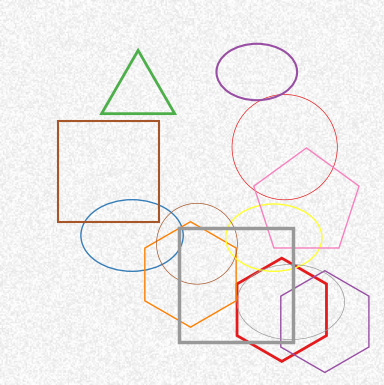[{"shape": "hexagon", "thickness": 2, "radius": 0.67, "center": [0.732, 0.195]}, {"shape": "circle", "thickness": 0.5, "radius": 0.68, "center": [0.739, 0.618]}, {"shape": "oval", "thickness": 1, "radius": 0.66, "center": [0.343, 0.388]}, {"shape": "triangle", "thickness": 2, "radius": 0.55, "center": [0.359, 0.76]}, {"shape": "hexagon", "thickness": 1, "radius": 0.66, "center": [0.844, 0.165]}, {"shape": "oval", "thickness": 1.5, "radius": 0.52, "center": [0.667, 0.813]}, {"shape": "hexagon", "thickness": 1, "radius": 0.68, "center": [0.495, 0.287]}, {"shape": "oval", "thickness": 1, "radius": 0.62, "center": [0.711, 0.383]}, {"shape": "square", "thickness": 1.5, "radius": 0.66, "center": [0.282, 0.554]}, {"shape": "circle", "thickness": 0.5, "radius": 0.53, "center": [0.512, 0.367]}, {"shape": "pentagon", "thickness": 1, "radius": 0.72, "center": [0.796, 0.472]}, {"shape": "square", "thickness": 2.5, "radius": 0.74, "center": [0.613, 0.259]}, {"shape": "oval", "thickness": 0.5, "radius": 0.7, "center": [0.755, 0.216]}]